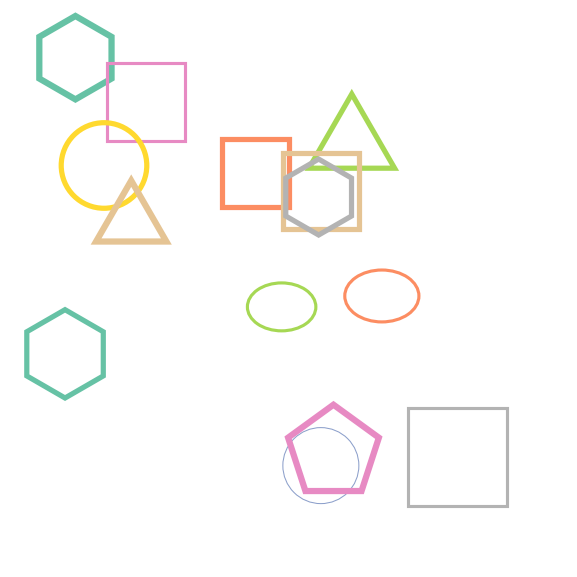[{"shape": "hexagon", "thickness": 3, "radius": 0.36, "center": [0.131, 0.899]}, {"shape": "hexagon", "thickness": 2.5, "radius": 0.38, "center": [0.113, 0.386]}, {"shape": "square", "thickness": 2.5, "radius": 0.29, "center": [0.443, 0.7]}, {"shape": "oval", "thickness": 1.5, "radius": 0.32, "center": [0.661, 0.487]}, {"shape": "circle", "thickness": 0.5, "radius": 0.33, "center": [0.556, 0.193]}, {"shape": "square", "thickness": 1.5, "radius": 0.34, "center": [0.253, 0.823]}, {"shape": "pentagon", "thickness": 3, "radius": 0.41, "center": [0.577, 0.216]}, {"shape": "triangle", "thickness": 2.5, "radius": 0.43, "center": [0.609, 0.751]}, {"shape": "oval", "thickness": 1.5, "radius": 0.3, "center": [0.488, 0.468]}, {"shape": "circle", "thickness": 2.5, "radius": 0.37, "center": [0.18, 0.713]}, {"shape": "square", "thickness": 2.5, "radius": 0.33, "center": [0.556, 0.669]}, {"shape": "triangle", "thickness": 3, "radius": 0.35, "center": [0.227, 0.616]}, {"shape": "square", "thickness": 1.5, "radius": 0.43, "center": [0.792, 0.207]}, {"shape": "hexagon", "thickness": 2.5, "radius": 0.33, "center": [0.552, 0.658]}]